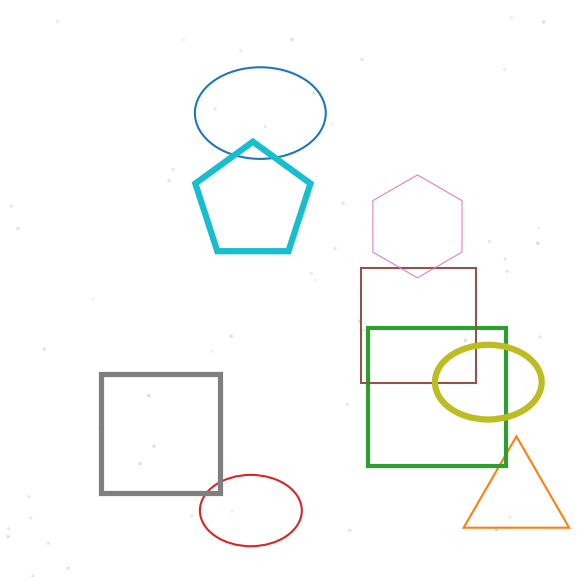[{"shape": "oval", "thickness": 1, "radius": 0.57, "center": [0.451, 0.803]}, {"shape": "triangle", "thickness": 1, "radius": 0.53, "center": [0.894, 0.138]}, {"shape": "square", "thickness": 2, "radius": 0.6, "center": [0.756, 0.312]}, {"shape": "oval", "thickness": 1, "radius": 0.44, "center": [0.434, 0.115]}, {"shape": "square", "thickness": 1, "radius": 0.5, "center": [0.725, 0.435]}, {"shape": "hexagon", "thickness": 0.5, "radius": 0.45, "center": [0.723, 0.607]}, {"shape": "square", "thickness": 2.5, "radius": 0.52, "center": [0.278, 0.248]}, {"shape": "oval", "thickness": 3, "radius": 0.46, "center": [0.846, 0.337]}, {"shape": "pentagon", "thickness": 3, "radius": 0.52, "center": [0.438, 0.649]}]